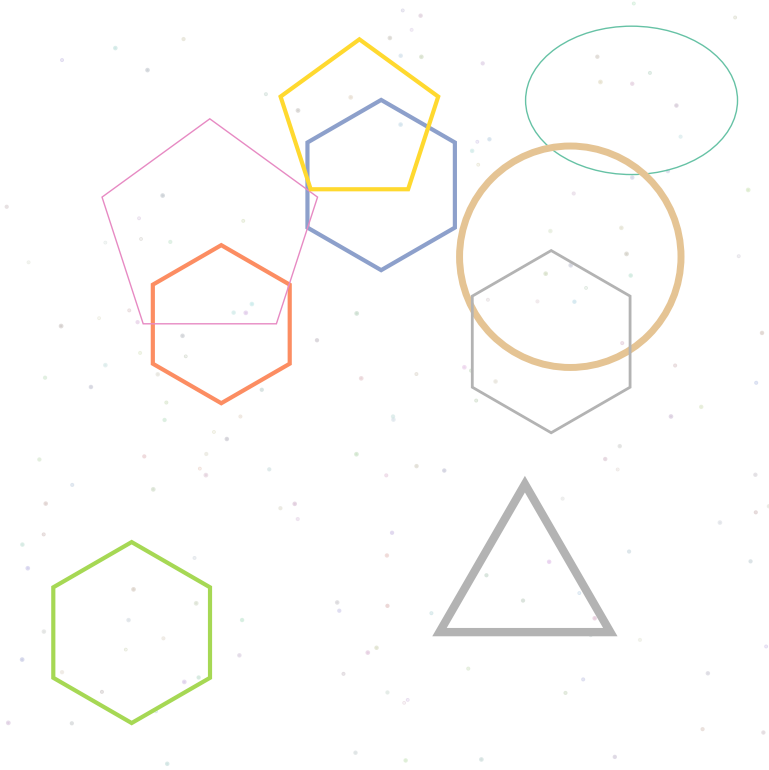[{"shape": "oval", "thickness": 0.5, "radius": 0.69, "center": [0.82, 0.87]}, {"shape": "hexagon", "thickness": 1.5, "radius": 0.51, "center": [0.287, 0.579]}, {"shape": "hexagon", "thickness": 1.5, "radius": 0.55, "center": [0.495, 0.76]}, {"shape": "pentagon", "thickness": 0.5, "radius": 0.74, "center": [0.272, 0.699]}, {"shape": "hexagon", "thickness": 1.5, "radius": 0.59, "center": [0.171, 0.179]}, {"shape": "pentagon", "thickness": 1.5, "radius": 0.54, "center": [0.467, 0.841]}, {"shape": "circle", "thickness": 2.5, "radius": 0.72, "center": [0.741, 0.667]}, {"shape": "hexagon", "thickness": 1, "radius": 0.59, "center": [0.716, 0.556]}, {"shape": "triangle", "thickness": 3, "radius": 0.64, "center": [0.682, 0.243]}]